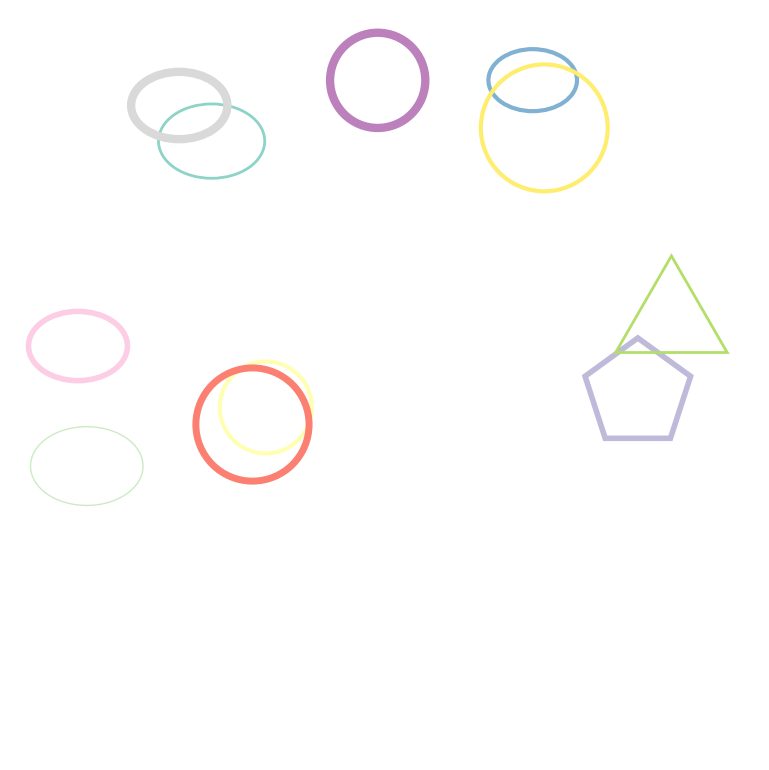[{"shape": "oval", "thickness": 1, "radius": 0.34, "center": [0.275, 0.817]}, {"shape": "circle", "thickness": 1.5, "radius": 0.3, "center": [0.345, 0.471]}, {"shape": "pentagon", "thickness": 2, "radius": 0.36, "center": [0.828, 0.489]}, {"shape": "circle", "thickness": 2.5, "radius": 0.37, "center": [0.328, 0.449]}, {"shape": "oval", "thickness": 1.5, "radius": 0.29, "center": [0.692, 0.896]}, {"shape": "triangle", "thickness": 1, "radius": 0.42, "center": [0.872, 0.584]}, {"shape": "oval", "thickness": 2, "radius": 0.32, "center": [0.101, 0.551]}, {"shape": "oval", "thickness": 3, "radius": 0.31, "center": [0.233, 0.863]}, {"shape": "circle", "thickness": 3, "radius": 0.31, "center": [0.491, 0.896]}, {"shape": "oval", "thickness": 0.5, "radius": 0.37, "center": [0.113, 0.395]}, {"shape": "circle", "thickness": 1.5, "radius": 0.41, "center": [0.707, 0.834]}]